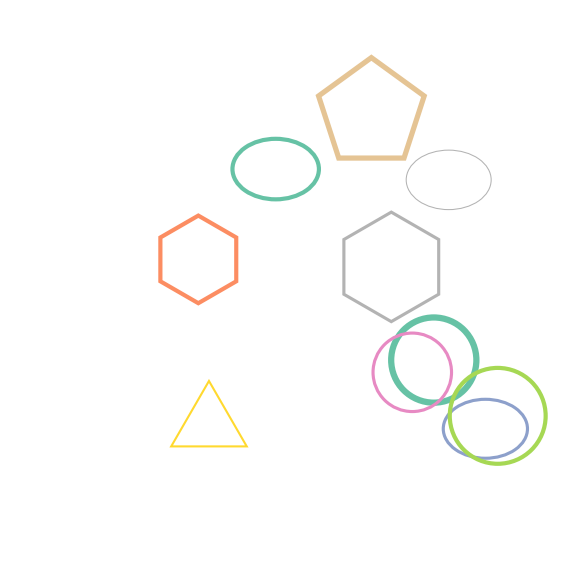[{"shape": "oval", "thickness": 2, "radius": 0.37, "center": [0.477, 0.706]}, {"shape": "circle", "thickness": 3, "radius": 0.37, "center": [0.751, 0.376]}, {"shape": "hexagon", "thickness": 2, "radius": 0.38, "center": [0.343, 0.55]}, {"shape": "oval", "thickness": 1.5, "radius": 0.36, "center": [0.84, 0.257]}, {"shape": "circle", "thickness": 1.5, "radius": 0.34, "center": [0.714, 0.354]}, {"shape": "circle", "thickness": 2, "radius": 0.42, "center": [0.862, 0.279]}, {"shape": "triangle", "thickness": 1, "radius": 0.38, "center": [0.362, 0.264]}, {"shape": "pentagon", "thickness": 2.5, "radius": 0.48, "center": [0.643, 0.803]}, {"shape": "oval", "thickness": 0.5, "radius": 0.37, "center": [0.777, 0.688]}, {"shape": "hexagon", "thickness": 1.5, "radius": 0.47, "center": [0.678, 0.537]}]